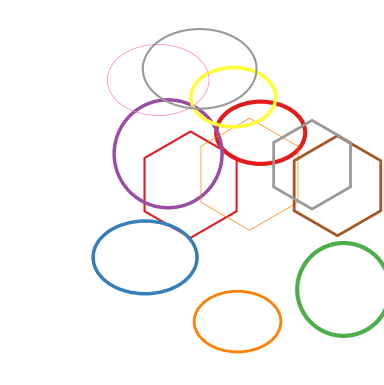[{"shape": "oval", "thickness": 3, "radius": 0.58, "center": [0.677, 0.655]}, {"shape": "hexagon", "thickness": 1.5, "radius": 0.69, "center": [0.495, 0.52]}, {"shape": "oval", "thickness": 2.5, "radius": 0.67, "center": [0.377, 0.331]}, {"shape": "circle", "thickness": 3, "radius": 0.6, "center": [0.892, 0.248]}, {"shape": "circle", "thickness": 2.5, "radius": 0.7, "center": [0.437, 0.6]}, {"shape": "hexagon", "thickness": 0.5, "radius": 0.73, "center": [0.648, 0.547]}, {"shape": "oval", "thickness": 2, "radius": 0.56, "center": [0.617, 0.165]}, {"shape": "oval", "thickness": 2.5, "radius": 0.55, "center": [0.606, 0.748]}, {"shape": "hexagon", "thickness": 2, "radius": 0.65, "center": [0.877, 0.518]}, {"shape": "oval", "thickness": 0.5, "radius": 0.66, "center": [0.411, 0.792]}, {"shape": "hexagon", "thickness": 2, "radius": 0.58, "center": [0.811, 0.572]}, {"shape": "oval", "thickness": 1.5, "radius": 0.74, "center": [0.519, 0.821]}]